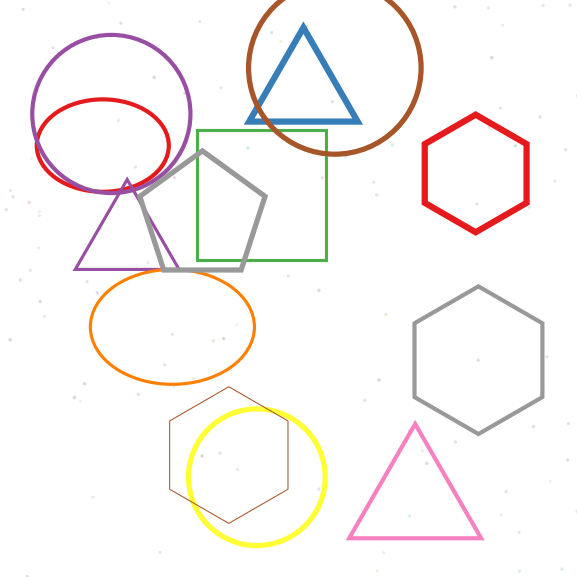[{"shape": "hexagon", "thickness": 3, "radius": 0.51, "center": [0.824, 0.699]}, {"shape": "oval", "thickness": 2, "radius": 0.57, "center": [0.178, 0.747]}, {"shape": "triangle", "thickness": 3, "radius": 0.54, "center": [0.525, 0.843]}, {"shape": "square", "thickness": 1.5, "radius": 0.56, "center": [0.453, 0.661]}, {"shape": "circle", "thickness": 2, "radius": 0.68, "center": [0.193, 0.802]}, {"shape": "triangle", "thickness": 1.5, "radius": 0.52, "center": [0.22, 0.584]}, {"shape": "oval", "thickness": 1.5, "radius": 0.71, "center": [0.299, 0.433]}, {"shape": "circle", "thickness": 2.5, "radius": 0.59, "center": [0.445, 0.173]}, {"shape": "circle", "thickness": 2.5, "radius": 0.75, "center": [0.58, 0.882]}, {"shape": "hexagon", "thickness": 0.5, "radius": 0.59, "center": [0.396, 0.211]}, {"shape": "triangle", "thickness": 2, "radius": 0.66, "center": [0.719, 0.133]}, {"shape": "hexagon", "thickness": 2, "radius": 0.64, "center": [0.829, 0.375]}, {"shape": "pentagon", "thickness": 2.5, "radius": 0.57, "center": [0.351, 0.624]}]